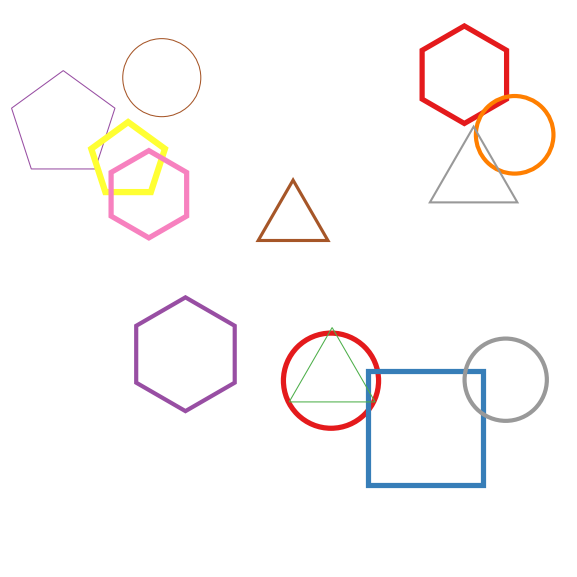[{"shape": "circle", "thickness": 2.5, "radius": 0.41, "center": [0.573, 0.34]}, {"shape": "hexagon", "thickness": 2.5, "radius": 0.42, "center": [0.804, 0.87]}, {"shape": "square", "thickness": 2.5, "radius": 0.5, "center": [0.737, 0.258]}, {"shape": "triangle", "thickness": 0.5, "radius": 0.43, "center": [0.575, 0.346]}, {"shape": "hexagon", "thickness": 2, "radius": 0.49, "center": [0.321, 0.386]}, {"shape": "pentagon", "thickness": 0.5, "radius": 0.47, "center": [0.11, 0.783]}, {"shape": "circle", "thickness": 2, "radius": 0.34, "center": [0.891, 0.766]}, {"shape": "pentagon", "thickness": 3, "radius": 0.34, "center": [0.222, 0.721]}, {"shape": "circle", "thickness": 0.5, "radius": 0.34, "center": [0.28, 0.865]}, {"shape": "triangle", "thickness": 1.5, "radius": 0.35, "center": [0.507, 0.618]}, {"shape": "hexagon", "thickness": 2.5, "radius": 0.38, "center": [0.258, 0.663]}, {"shape": "circle", "thickness": 2, "radius": 0.36, "center": [0.876, 0.342]}, {"shape": "triangle", "thickness": 1, "radius": 0.44, "center": [0.82, 0.692]}]